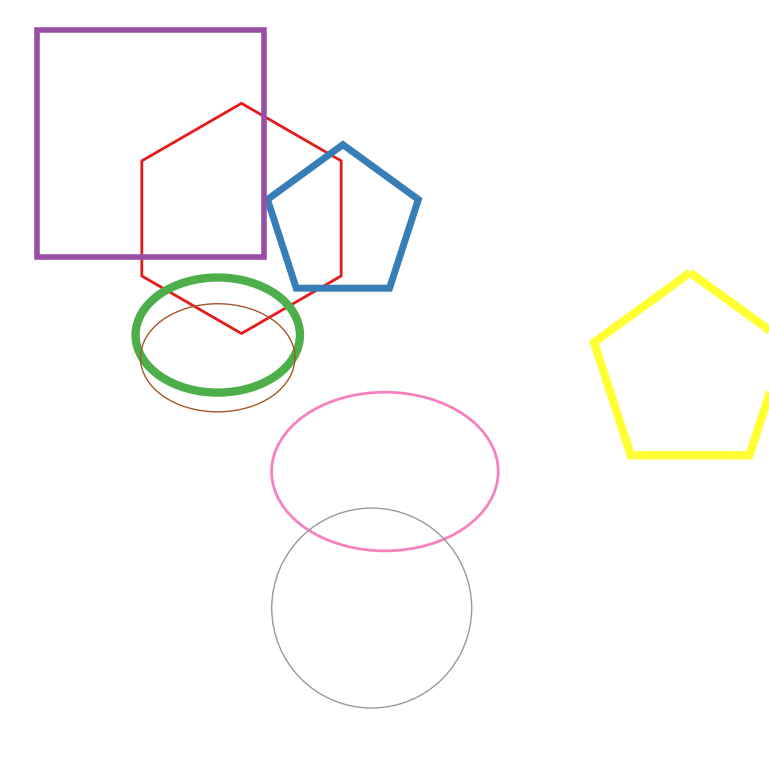[{"shape": "hexagon", "thickness": 1, "radius": 0.75, "center": [0.314, 0.716]}, {"shape": "pentagon", "thickness": 2.5, "radius": 0.52, "center": [0.445, 0.709]}, {"shape": "oval", "thickness": 3, "radius": 0.53, "center": [0.283, 0.565]}, {"shape": "square", "thickness": 2, "radius": 0.74, "center": [0.196, 0.813]}, {"shape": "pentagon", "thickness": 3, "radius": 0.66, "center": [0.896, 0.515]}, {"shape": "oval", "thickness": 0.5, "radius": 0.5, "center": [0.283, 0.535]}, {"shape": "oval", "thickness": 1, "radius": 0.74, "center": [0.5, 0.388]}, {"shape": "circle", "thickness": 0.5, "radius": 0.65, "center": [0.483, 0.21]}]